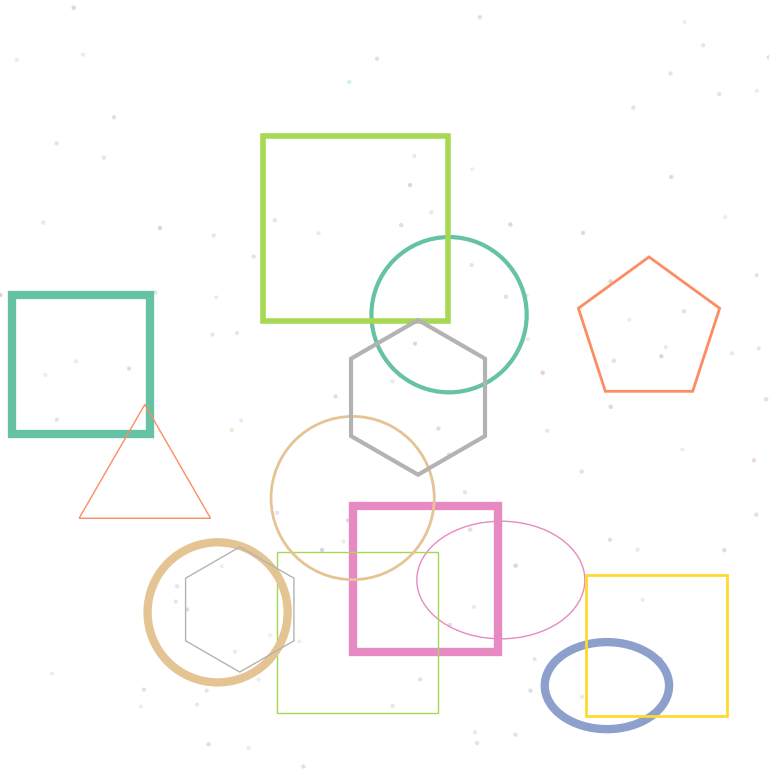[{"shape": "square", "thickness": 3, "radius": 0.45, "center": [0.105, 0.527]}, {"shape": "circle", "thickness": 1.5, "radius": 0.5, "center": [0.583, 0.591]}, {"shape": "pentagon", "thickness": 1, "radius": 0.48, "center": [0.843, 0.57]}, {"shape": "triangle", "thickness": 0.5, "radius": 0.49, "center": [0.188, 0.376]}, {"shape": "oval", "thickness": 3, "radius": 0.4, "center": [0.788, 0.11]}, {"shape": "oval", "thickness": 0.5, "radius": 0.55, "center": [0.65, 0.247]}, {"shape": "square", "thickness": 3, "radius": 0.47, "center": [0.552, 0.248]}, {"shape": "square", "thickness": 0.5, "radius": 0.52, "center": [0.465, 0.178]}, {"shape": "square", "thickness": 2, "radius": 0.6, "center": [0.462, 0.704]}, {"shape": "square", "thickness": 1, "radius": 0.46, "center": [0.853, 0.162]}, {"shape": "circle", "thickness": 1, "radius": 0.53, "center": [0.458, 0.353]}, {"shape": "circle", "thickness": 3, "radius": 0.45, "center": [0.283, 0.205]}, {"shape": "hexagon", "thickness": 1.5, "radius": 0.5, "center": [0.543, 0.484]}, {"shape": "hexagon", "thickness": 0.5, "radius": 0.41, "center": [0.311, 0.208]}]